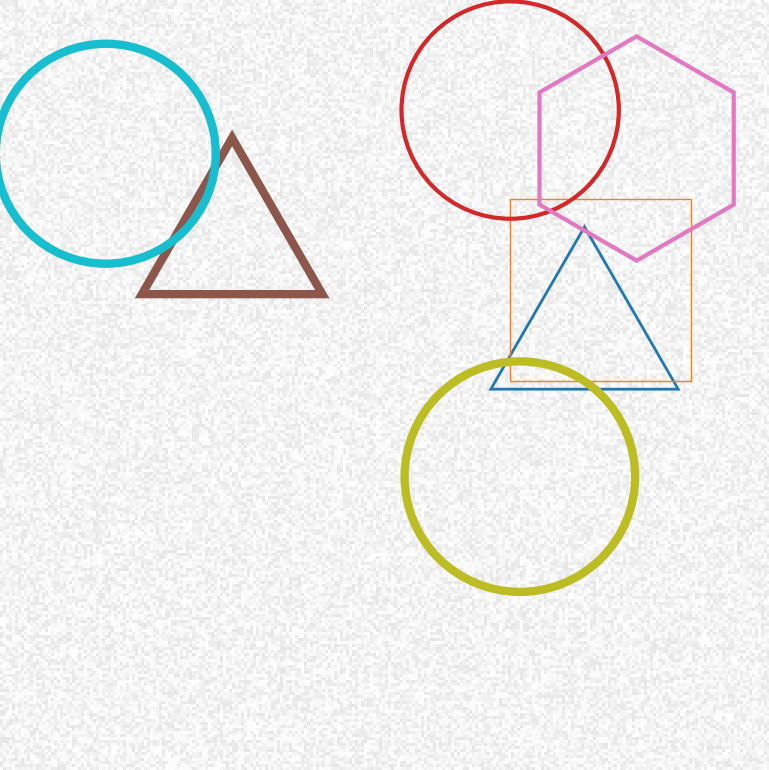[{"shape": "triangle", "thickness": 1, "radius": 0.7, "center": [0.759, 0.565]}, {"shape": "square", "thickness": 0.5, "radius": 0.59, "center": [0.78, 0.623]}, {"shape": "circle", "thickness": 1.5, "radius": 0.71, "center": [0.663, 0.857]}, {"shape": "triangle", "thickness": 3, "radius": 0.68, "center": [0.301, 0.686]}, {"shape": "hexagon", "thickness": 1.5, "radius": 0.73, "center": [0.827, 0.807]}, {"shape": "circle", "thickness": 3, "radius": 0.75, "center": [0.675, 0.381]}, {"shape": "circle", "thickness": 3, "radius": 0.71, "center": [0.137, 0.8]}]